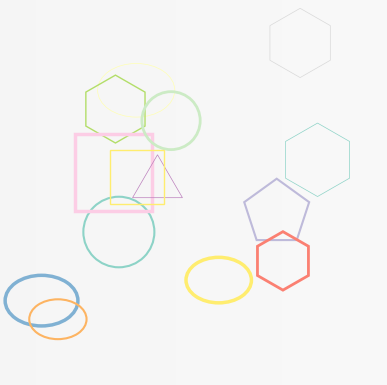[{"shape": "circle", "thickness": 1.5, "radius": 0.46, "center": [0.307, 0.397]}, {"shape": "hexagon", "thickness": 0.5, "radius": 0.48, "center": [0.819, 0.585]}, {"shape": "oval", "thickness": 0.5, "radius": 0.5, "center": [0.352, 0.766]}, {"shape": "pentagon", "thickness": 1.5, "radius": 0.44, "center": [0.714, 0.448]}, {"shape": "hexagon", "thickness": 2, "radius": 0.38, "center": [0.73, 0.322]}, {"shape": "oval", "thickness": 2.5, "radius": 0.47, "center": [0.107, 0.219]}, {"shape": "oval", "thickness": 1.5, "radius": 0.37, "center": [0.149, 0.171]}, {"shape": "hexagon", "thickness": 1, "radius": 0.44, "center": [0.298, 0.717]}, {"shape": "square", "thickness": 2.5, "radius": 0.5, "center": [0.293, 0.552]}, {"shape": "hexagon", "thickness": 0.5, "radius": 0.45, "center": [0.775, 0.888]}, {"shape": "triangle", "thickness": 0.5, "radius": 0.37, "center": [0.406, 0.524]}, {"shape": "circle", "thickness": 2, "radius": 0.38, "center": [0.441, 0.687]}, {"shape": "oval", "thickness": 2.5, "radius": 0.42, "center": [0.564, 0.272]}, {"shape": "square", "thickness": 1, "radius": 0.35, "center": [0.354, 0.541]}]